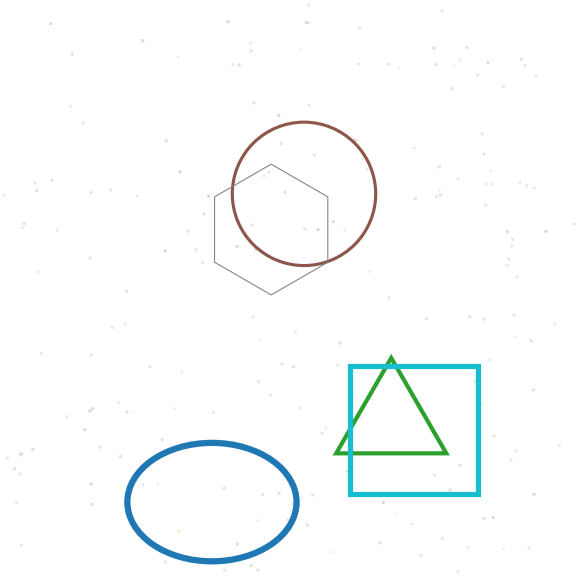[{"shape": "oval", "thickness": 3, "radius": 0.73, "center": [0.367, 0.13]}, {"shape": "triangle", "thickness": 2, "radius": 0.55, "center": [0.677, 0.269]}, {"shape": "circle", "thickness": 1.5, "radius": 0.62, "center": [0.526, 0.663]}, {"shape": "hexagon", "thickness": 0.5, "radius": 0.57, "center": [0.47, 0.602]}, {"shape": "square", "thickness": 2.5, "radius": 0.55, "center": [0.717, 0.254]}]